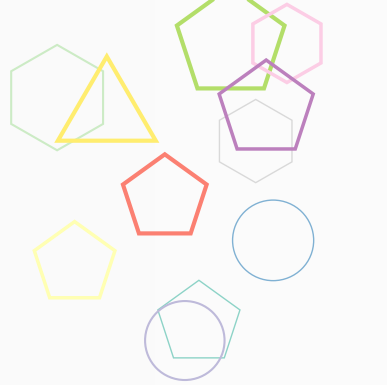[{"shape": "pentagon", "thickness": 1, "radius": 0.56, "center": [0.513, 0.161]}, {"shape": "pentagon", "thickness": 2.5, "radius": 0.55, "center": [0.193, 0.315]}, {"shape": "circle", "thickness": 1.5, "radius": 0.51, "center": [0.477, 0.116]}, {"shape": "pentagon", "thickness": 3, "radius": 0.57, "center": [0.425, 0.486]}, {"shape": "circle", "thickness": 1, "radius": 0.52, "center": [0.705, 0.376]}, {"shape": "pentagon", "thickness": 3, "radius": 0.73, "center": [0.595, 0.889]}, {"shape": "hexagon", "thickness": 2.5, "radius": 0.51, "center": [0.74, 0.887]}, {"shape": "hexagon", "thickness": 1, "radius": 0.54, "center": [0.66, 0.634]}, {"shape": "pentagon", "thickness": 2.5, "radius": 0.64, "center": [0.687, 0.716]}, {"shape": "hexagon", "thickness": 1.5, "radius": 0.68, "center": [0.147, 0.747]}, {"shape": "triangle", "thickness": 3, "radius": 0.73, "center": [0.276, 0.707]}]